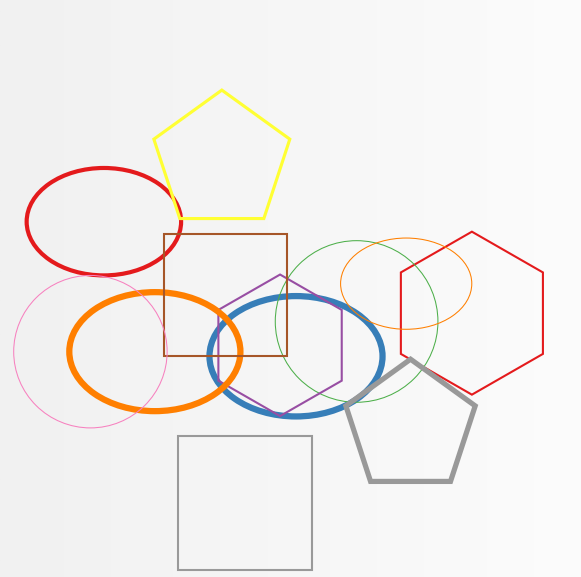[{"shape": "oval", "thickness": 2, "radius": 0.66, "center": [0.179, 0.615]}, {"shape": "hexagon", "thickness": 1, "radius": 0.71, "center": [0.812, 0.457]}, {"shape": "oval", "thickness": 3, "radius": 0.74, "center": [0.509, 0.382]}, {"shape": "circle", "thickness": 0.5, "radius": 0.7, "center": [0.614, 0.442]}, {"shape": "hexagon", "thickness": 1, "radius": 0.61, "center": [0.482, 0.401]}, {"shape": "oval", "thickness": 0.5, "radius": 0.56, "center": [0.699, 0.508]}, {"shape": "oval", "thickness": 3, "radius": 0.74, "center": [0.266, 0.39]}, {"shape": "pentagon", "thickness": 1.5, "radius": 0.61, "center": [0.382, 0.72]}, {"shape": "square", "thickness": 1, "radius": 0.53, "center": [0.389, 0.488]}, {"shape": "circle", "thickness": 0.5, "radius": 0.66, "center": [0.156, 0.39]}, {"shape": "pentagon", "thickness": 2.5, "radius": 0.58, "center": [0.706, 0.26]}, {"shape": "square", "thickness": 1, "radius": 0.58, "center": [0.422, 0.128]}]